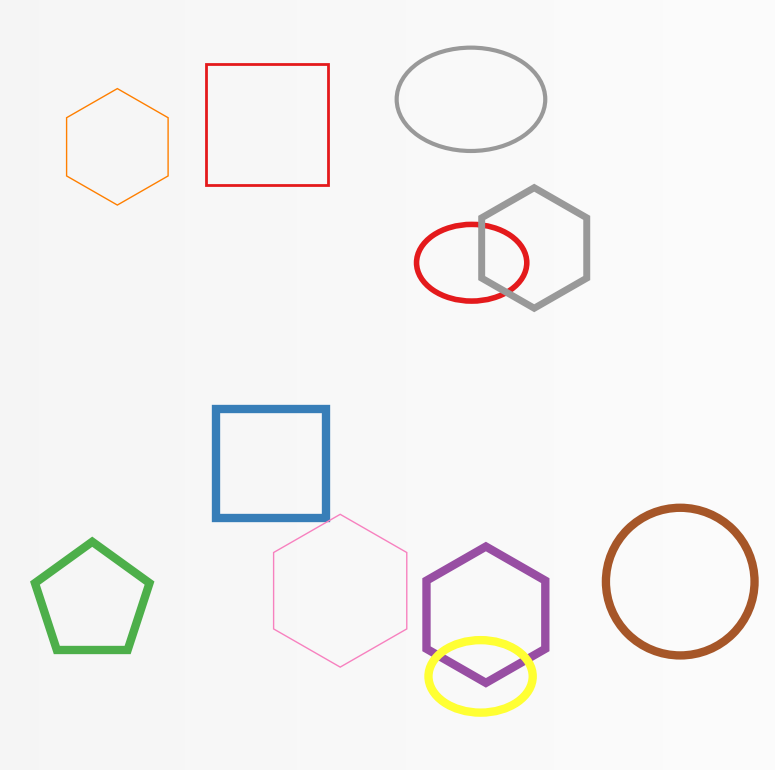[{"shape": "square", "thickness": 1, "radius": 0.39, "center": [0.345, 0.839]}, {"shape": "oval", "thickness": 2, "radius": 0.36, "center": [0.609, 0.659]}, {"shape": "square", "thickness": 3, "radius": 0.35, "center": [0.35, 0.398]}, {"shape": "pentagon", "thickness": 3, "radius": 0.39, "center": [0.119, 0.219]}, {"shape": "hexagon", "thickness": 3, "radius": 0.44, "center": [0.627, 0.202]}, {"shape": "hexagon", "thickness": 0.5, "radius": 0.38, "center": [0.151, 0.809]}, {"shape": "oval", "thickness": 3, "radius": 0.34, "center": [0.62, 0.122]}, {"shape": "circle", "thickness": 3, "radius": 0.48, "center": [0.878, 0.245]}, {"shape": "hexagon", "thickness": 0.5, "radius": 0.5, "center": [0.439, 0.233]}, {"shape": "hexagon", "thickness": 2.5, "radius": 0.39, "center": [0.689, 0.678]}, {"shape": "oval", "thickness": 1.5, "radius": 0.48, "center": [0.608, 0.871]}]